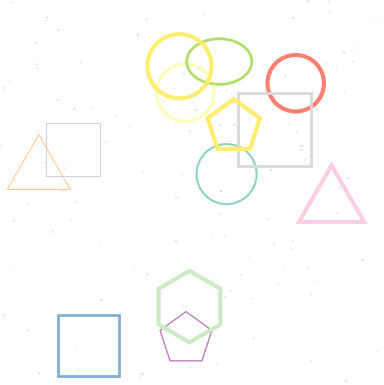[{"shape": "circle", "thickness": 1.5, "radius": 0.39, "center": [0.589, 0.548]}, {"shape": "circle", "thickness": 2, "radius": 0.37, "center": [0.481, 0.759]}, {"shape": "square", "thickness": 0.5, "radius": 0.35, "center": [0.189, 0.611]}, {"shape": "circle", "thickness": 3, "radius": 0.37, "center": [0.768, 0.784]}, {"shape": "square", "thickness": 2, "radius": 0.4, "center": [0.231, 0.104]}, {"shape": "triangle", "thickness": 0.5, "radius": 0.47, "center": [0.101, 0.556]}, {"shape": "oval", "thickness": 2, "radius": 0.42, "center": [0.57, 0.84]}, {"shape": "triangle", "thickness": 3, "radius": 0.49, "center": [0.861, 0.472]}, {"shape": "square", "thickness": 2, "radius": 0.47, "center": [0.714, 0.663]}, {"shape": "pentagon", "thickness": 1, "radius": 0.35, "center": [0.483, 0.12]}, {"shape": "hexagon", "thickness": 3, "radius": 0.46, "center": [0.492, 0.204]}, {"shape": "pentagon", "thickness": 3, "radius": 0.36, "center": [0.607, 0.671]}, {"shape": "circle", "thickness": 3, "radius": 0.42, "center": [0.466, 0.828]}]